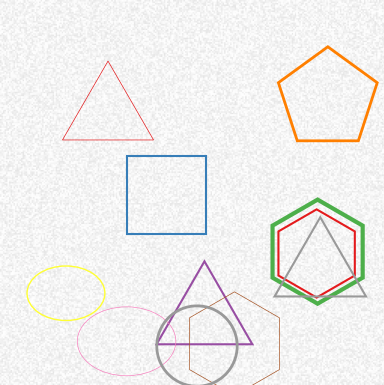[{"shape": "triangle", "thickness": 0.5, "radius": 0.68, "center": [0.281, 0.705]}, {"shape": "hexagon", "thickness": 1.5, "radius": 0.57, "center": [0.822, 0.342]}, {"shape": "square", "thickness": 1.5, "radius": 0.51, "center": [0.432, 0.494]}, {"shape": "hexagon", "thickness": 3, "radius": 0.68, "center": [0.825, 0.346]}, {"shape": "triangle", "thickness": 1.5, "radius": 0.72, "center": [0.531, 0.178]}, {"shape": "pentagon", "thickness": 2, "radius": 0.67, "center": [0.851, 0.743]}, {"shape": "oval", "thickness": 1, "radius": 0.51, "center": [0.171, 0.238]}, {"shape": "hexagon", "thickness": 0.5, "radius": 0.67, "center": [0.609, 0.107]}, {"shape": "oval", "thickness": 0.5, "radius": 0.64, "center": [0.329, 0.114]}, {"shape": "circle", "thickness": 2, "radius": 0.52, "center": [0.512, 0.101]}, {"shape": "triangle", "thickness": 1.5, "radius": 0.69, "center": [0.832, 0.299]}]